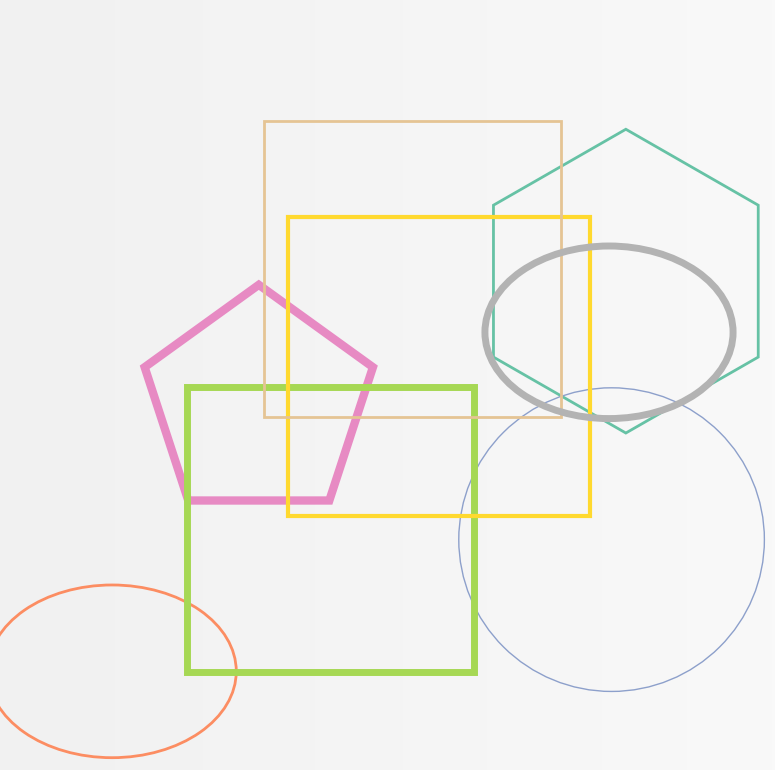[{"shape": "hexagon", "thickness": 1, "radius": 0.99, "center": [0.808, 0.635]}, {"shape": "oval", "thickness": 1, "radius": 0.8, "center": [0.145, 0.128]}, {"shape": "circle", "thickness": 0.5, "radius": 0.99, "center": [0.789, 0.299]}, {"shape": "pentagon", "thickness": 3, "radius": 0.77, "center": [0.334, 0.475]}, {"shape": "square", "thickness": 2.5, "radius": 0.92, "center": [0.426, 0.313]}, {"shape": "square", "thickness": 1.5, "radius": 0.97, "center": [0.567, 0.524]}, {"shape": "square", "thickness": 1, "radius": 0.96, "center": [0.532, 0.651]}, {"shape": "oval", "thickness": 2.5, "radius": 0.8, "center": [0.786, 0.568]}]